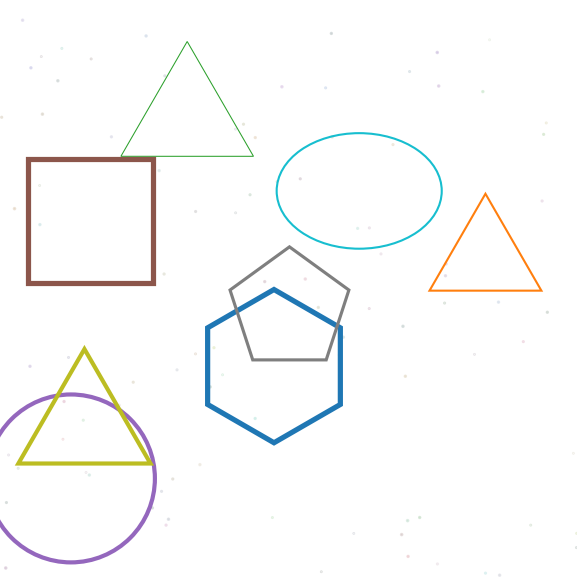[{"shape": "hexagon", "thickness": 2.5, "radius": 0.66, "center": [0.474, 0.365]}, {"shape": "triangle", "thickness": 1, "radius": 0.56, "center": [0.841, 0.552]}, {"shape": "triangle", "thickness": 0.5, "radius": 0.66, "center": [0.324, 0.795]}, {"shape": "circle", "thickness": 2, "radius": 0.73, "center": [0.123, 0.171]}, {"shape": "square", "thickness": 2.5, "radius": 0.54, "center": [0.156, 0.616]}, {"shape": "pentagon", "thickness": 1.5, "radius": 0.54, "center": [0.501, 0.463]}, {"shape": "triangle", "thickness": 2, "radius": 0.66, "center": [0.146, 0.263]}, {"shape": "oval", "thickness": 1, "radius": 0.71, "center": [0.622, 0.669]}]